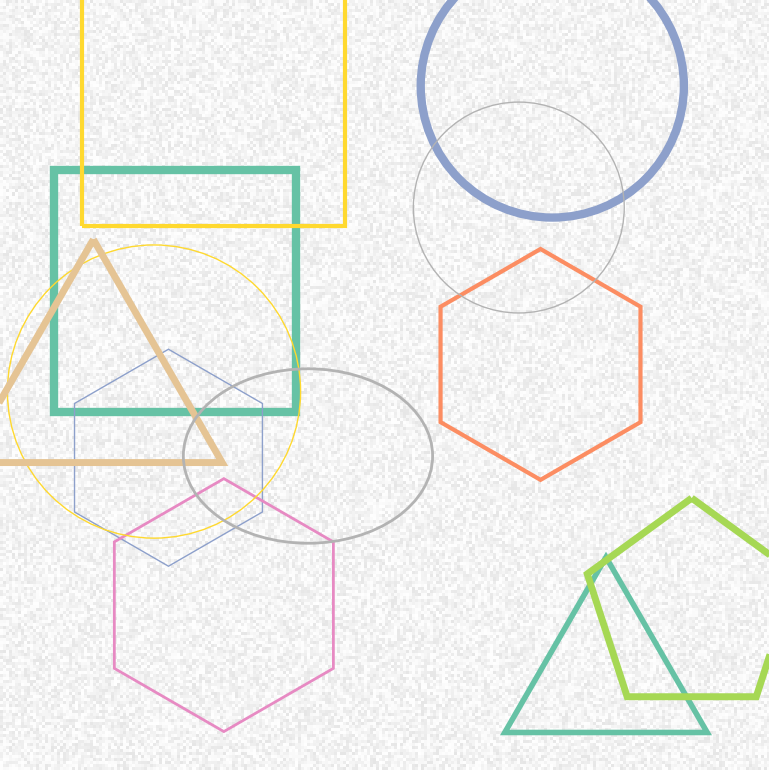[{"shape": "square", "thickness": 3, "radius": 0.79, "center": [0.228, 0.622]}, {"shape": "triangle", "thickness": 2, "radius": 0.76, "center": [0.787, 0.125]}, {"shape": "hexagon", "thickness": 1.5, "radius": 0.75, "center": [0.702, 0.527]}, {"shape": "circle", "thickness": 3, "radius": 0.85, "center": [0.717, 0.888]}, {"shape": "hexagon", "thickness": 0.5, "radius": 0.7, "center": [0.219, 0.406]}, {"shape": "hexagon", "thickness": 1, "radius": 0.82, "center": [0.291, 0.214]}, {"shape": "pentagon", "thickness": 2.5, "radius": 0.71, "center": [0.898, 0.211]}, {"shape": "circle", "thickness": 0.5, "radius": 0.95, "center": [0.2, 0.491]}, {"shape": "square", "thickness": 1.5, "radius": 0.85, "center": [0.278, 0.877]}, {"shape": "triangle", "thickness": 2.5, "radius": 0.97, "center": [0.121, 0.496]}, {"shape": "circle", "thickness": 0.5, "radius": 0.68, "center": [0.674, 0.73]}, {"shape": "oval", "thickness": 1, "radius": 0.81, "center": [0.4, 0.408]}]